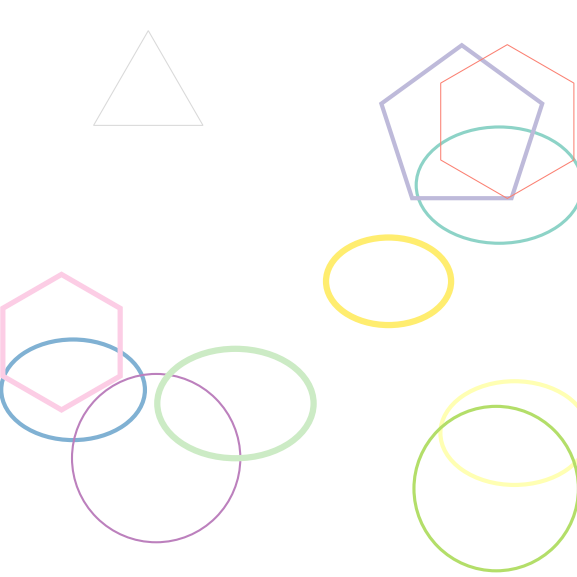[{"shape": "oval", "thickness": 1.5, "radius": 0.72, "center": [0.865, 0.679]}, {"shape": "oval", "thickness": 2, "radius": 0.64, "center": [0.891, 0.249]}, {"shape": "pentagon", "thickness": 2, "radius": 0.73, "center": [0.8, 0.774]}, {"shape": "hexagon", "thickness": 0.5, "radius": 0.67, "center": [0.878, 0.789]}, {"shape": "oval", "thickness": 2, "radius": 0.62, "center": [0.127, 0.324]}, {"shape": "circle", "thickness": 1.5, "radius": 0.71, "center": [0.859, 0.153]}, {"shape": "hexagon", "thickness": 2.5, "radius": 0.59, "center": [0.107, 0.407]}, {"shape": "triangle", "thickness": 0.5, "radius": 0.55, "center": [0.257, 0.837]}, {"shape": "circle", "thickness": 1, "radius": 0.73, "center": [0.27, 0.206]}, {"shape": "oval", "thickness": 3, "radius": 0.68, "center": [0.408, 0.3]}, {"shape": "oval", "thickness": 3, "radius": 0.54, "center": [0.673, 0.512]}]